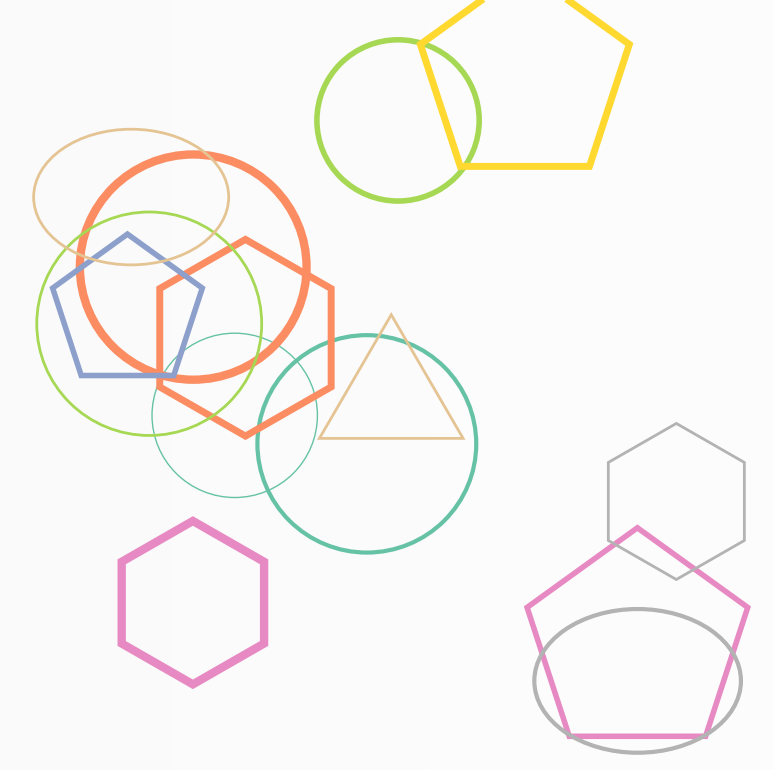[{"shape": "circle", "thickness": 1.5, "radius": 0.71, "center": [0.473, 0.424]}, {"shape": "circle", "thickness": 0.5, "radius": 0.53, "center": [0.303, 0.461]}, {"shape": "hexagon", "thickness": 2.5, "radius": 0.64, "center": [0.317, 0.561]}, {"shape": "circle", "thickness": 3, "radius": 0.73, "center": [0.249, 0.653]}, {"shape": "pentagon", "thickness": 2, "radius": 0.51, "center": [0.164, 0.594]}, {"shape": "pentagon", "thickness": 2, "radius": 0.75, "center": [0.822, 0.165]}, {"shape": "hexagon", "thickness": 3, "radius": 0.53, "center": [0.249, 0.217]}, {"shape": "circle", "thickness": 2, "radius": 0.52, "center": [0.514, 0.844]}, {"shape": "circle", "thickness": 1, "radius": 0.73, "center": [0.193, 0.58]}, {"shape": "pentagon", "thickness": 2.5, "radius": 0.71, "center": [0.677, 0.899]}, {"shape": "oval", "thickness": 1, "radius": 0.63, "center": [0.169, 0.744]}, {"shape": "triangle", "thickness": 1, "radius": 0.54, "center": [0.505, 0.484]}, {"shape": "hexagon", "thickness": 1, "radius": 0.51, "center": [0.873, 0.349]}, {"shape": "oval", "thickness": 1.5, "radius": 0.67, "center": [0.823, 0.116]}]